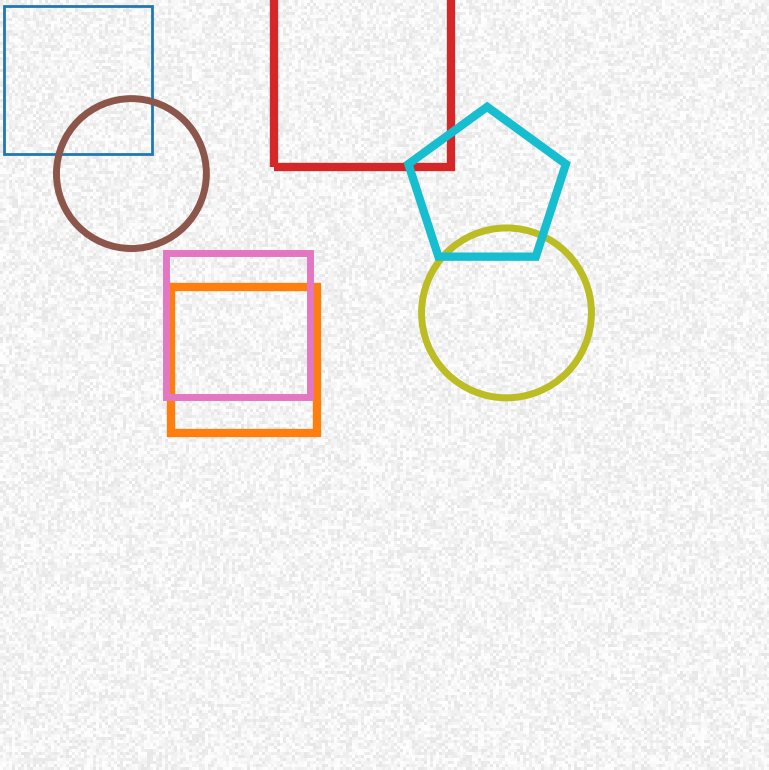[{"shape": "square", "thickness": 1, "radius": 0.48, "center": [0.101, 0.896]}, {"shape": "square", "thickness": 3, "radius": 0.47, "center": [0.317, 0.533]}, {"shape": "square", "thickness": 3, "radius": 0.58, "center": [0.471, 0.898]}, {"shape": "circle", "thickness": 2.5, "radius": 0.49, "center": [0.171, 0.775]}, {"shape": "square", "thickness": 2.5, "radius": 0.47, "center": [0.309, 0.578]}, {"shape": "circle", "thickness": 2.5, "radius": 0.55, "center": [0.658, 0.594]}, {"shape": "pentagon", "thickness": 3, "radius": 0.54, "center": [0.633, 0.754]}]